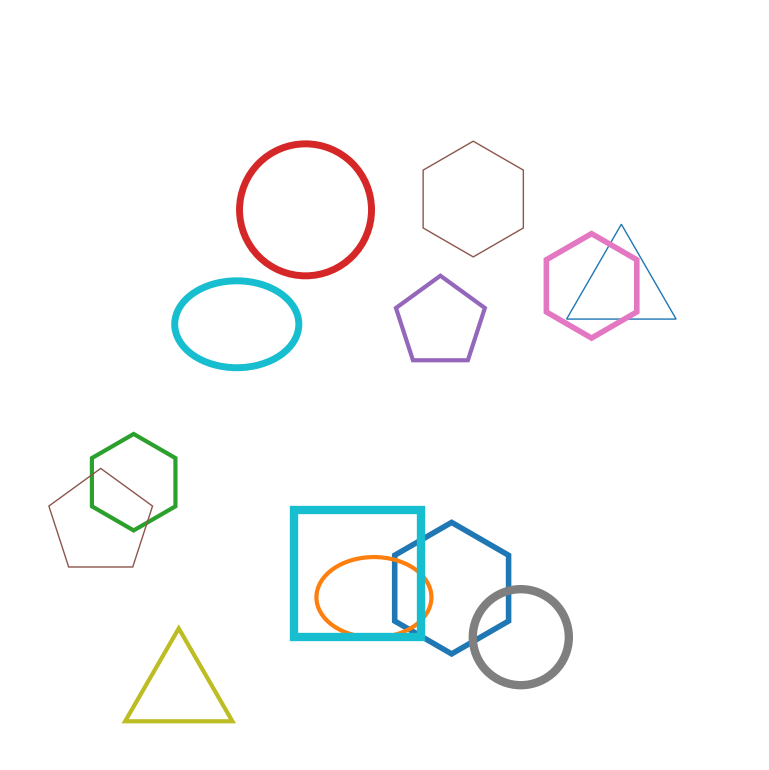[{"shape": "hexagon", "thickness": 2, "radius": 0.43, "center": [0.587, 0.236]}, {"shape": "triangle", "thickness": 0.5, "radius": 0.41, "center": [0.807, 0.627]}, {"shape": "oval", "thickness": 1.5, "radius": 0.37, "center": [0.486, 0.224]}, {"shape": "hexagon", "thickness": 1.5, "radius": 0.31, "center": [0.174, 0.374]}, {"shape": "circle", "thickness": 2.5, "radius": 0.43, "center": [0.397, 0.727]}, {"shape": "pentagon", "thickness": 1.5, "radius": 0.3, "center": [0.572, 0.581]}, {"shape": "pentagon", "thickness": 0.5, "radius": 0.35, "center": [0.131, 0.321]}, {"shape": "hexagon", "thickness": 0.5, "radius": 0.38, "center": [0.615, 0.741]}, {"shape": "hexagon", "thickness": 2, "radius": 0.34, "center": [0.768, 0.629]}, {"shape": "circle", "thickness": 3, "radius": 0.31, "center": [0.676, 0.172]}, {"shape": "triangle", "thickness": 1.5, "radius": 0.4, "center": [0.232, 0.103]}, {"shape": "square", "thickness": 3, "radius": 0.41, "center": [0.464, 0.255]}, {"shape": "oval", "thickness": 2.5, "radius": 0.4, "center": [0.307, 0.579]}]